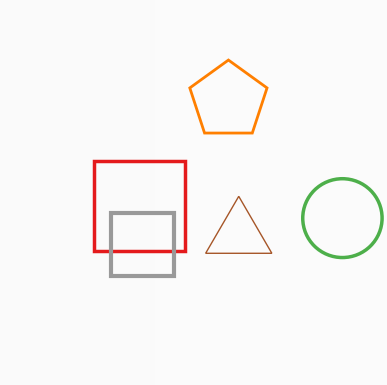[{"shape": "square", "thickness": 2.5, "radius": 0.59, "center": [0.36, 0.465]}, {"shape": "circle", "thickness": 2.5, "radius": 0.51, "center": [0.884, 0.433]}, {"shape": "pentagon", "thickness": 2, "radius": 0.52, "center": [0.589, 0.739]}, {"shape": "triangle", "thickness": 1, "radius": 0.49, "center": [0.616, 0.391]}, {"shape": "square", "thickness": 3, "radius": 0.41, "center": [0.368, 0.364]}]